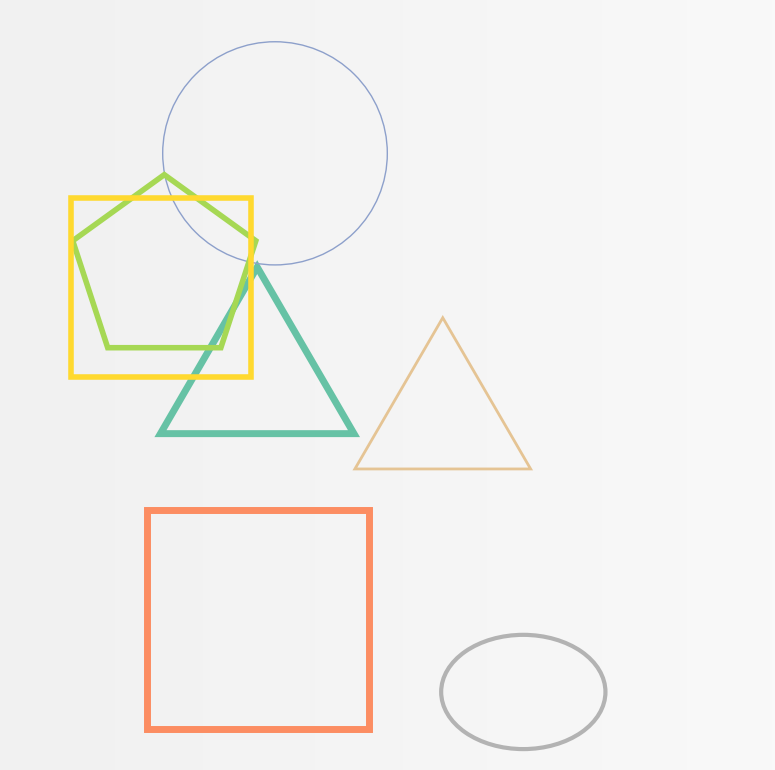[{"shape": "triangle", "thickness": 2.5, "radius": 0.72, "center": [0.332, 0.509]}, {"shape": "square", "thickness": 2.5, "radius": 0.71, "center": [0.333, 0.195]}, {"shape": "circle", "thickness": 0.5, "radius": 0.72, "center": [0.355, 0.801]}, {"shape": "pentagon", "thickness": 2, "radius": 0.62, "center": [0.212, 0.649]}, {"shape": "square", "thickness": 2, "radius": 0.58, "center": [0.208, 0.627]}, {"shape": "triangle", "thickness": 1, "radius": 0.65, "center": [0.571, 0.456]}, {"shape": "oval", "thickness": 1.5, "radius": 0.53, "center": [0.675, 0.101]}]